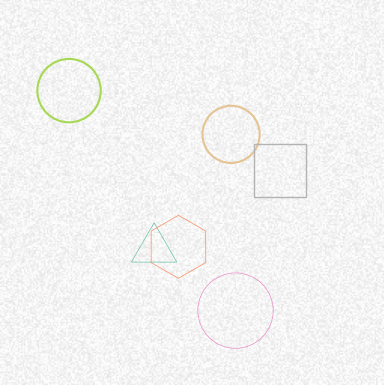[{"shape": "triangle", "thickness": 0.5, "radius": 0.34, "center": [0.4, 0.353]}, {"shape": "hexagon", "thickness": 0.5, "radius": 0.41, "center": [0.463, 0.359]}, {"shape": "circle", "thickness": 0.5, "radius": 0.49, "center": [0.612, 0.193]}, {"shape": "circle", "thickness": 1.5, "radius": 0.41, "center": [0.179, 0.765]}, {"shape": "circle", "thickness": 1.5, "radius": 0.37, "center": [0.6, 0.651]}, {"shape": "square", "thickness": 1, "radius": 0.34, "center": [0.727, 0.557]}]